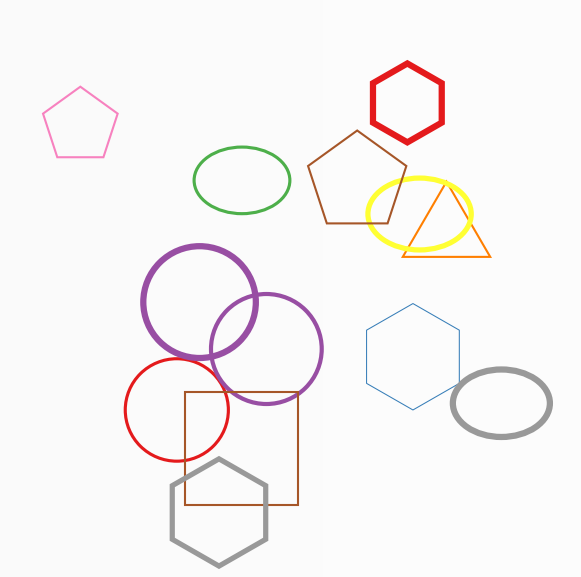[{"shape": "hexagon", "thickness": 3, "radius": 0.34, "center": [0.701, 0.821]}, {"shape": "circle", "thickness": 1.5, "radius": 0.44, "center": [0.304, 0.289]}, {"shape": "hexagon", "thickness": 0.5, "radius": 0.46, "center": [0.71, 0.381]}, {"shape": "oval", "thickness": 1.5, "radius": 0.41, "center": [0.416, 0.687]}, {"shape": "circle", "thickness": 3, "radius": 0.48, "center": [0.343, 0.476]}, {"shape": "circle", "thickness": 2, "radius": 0.48, "center": [0.458, 0.395]}, {"shape": "triangle", "thickness": 1, "radius": 0.43, "center": [0.768, 0.598]}, {"shape": "oval", "thickness": 2.5, "radius": 0.44, "center": [0.722, 0.629]}, {"shape": "pentagon", "thickness": 1, "radius": 0.44, "center": [0.615, 0.684]}, {"shape": "square", "thickness": 1, "radius": 0.49, "center": [0.415, 0.223]}, {"shape": "pentagon", "thickness": 1, "radius": 0.34, "center": [0.138, 0.781]}, {"shape": "hexagon", "thickness": 2.5, "radius": 0.46, "center": [0.377, 0.112]}, {"shape": "oval", "thickness": 3, "radius": 0.42, "center": [0.863, 0.301]}]